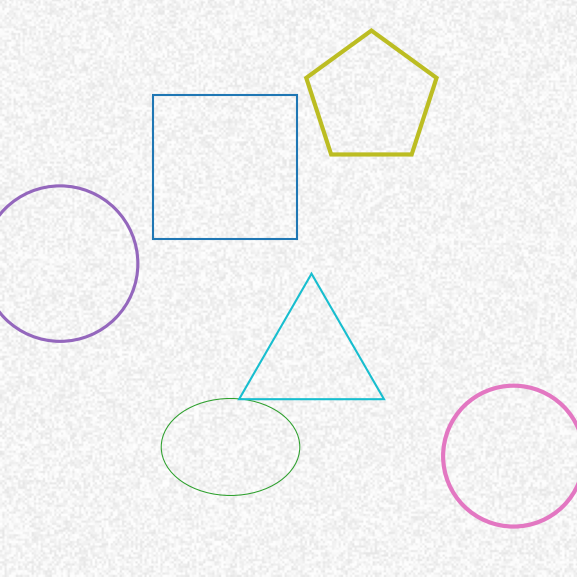[{"shape": "square", "thickness": 1, "radius": 0.62, "center": [0.39, 0.71]}, {"shape": "oval", "thickness": 0.5, "radius": 0.6, "center": [0.399, 0.225]}, {"shape": "circle", "thickness": 1.5, "radius": 0.67, "center": [0.104, 0.543]}, {"shape": "circle", "thickness": 2, "radius": 0.61, "center": [0.889, 0.209]}, {"shape": "pentagon", "thickness": 2, "radius": 0.59, "center": [0.643, 0.828]}, {"shape": "triangle", "thickness": 1, "radius": 0.72, "center": [0.539, 0.38]}]